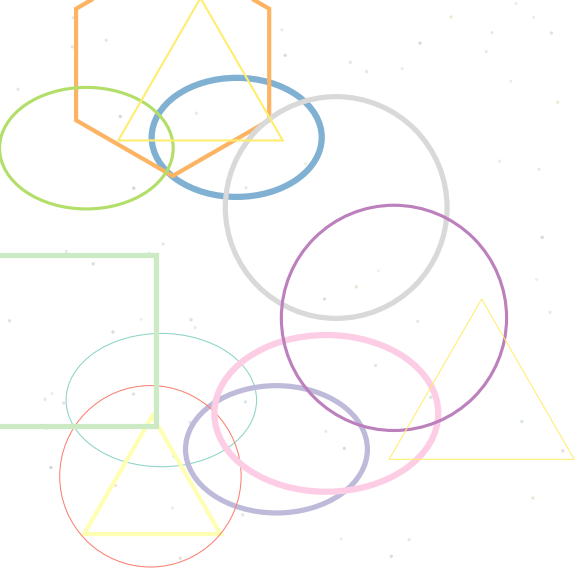[{"shape": "oval", "thickness": 0.5, "radius": 0.82, "center": [0.279, 0.306]}, {"shape": "triangle", "thickness": 2, "radius": 0.68, "center": [0.264, 0.143]}, {"shape": "oval", "thickness": 2.5, "radius": 0.79, "center": [0.479, 0.221]}, {"shape": "circle", "thickness": 0.5, "radius": 0.79, "center": [0.26, 0.174]}, {"shape": "oval", "thickness": 3, "radius": 0.74, "center": [0.41, 0.761]}, {"shape": "hexagon", "thickness": 2, "radius": 0.97, "center": [0.299, 0.887]}, {"shape": "oval", "thickness": 1.5, "radius": 0.75, "center": [0.15, 0.743]}, {"shape": "oval", "thickness": 3, "radius": 0.97, "center": [0.565, 0.283]}, {"shape": "circle", "thickness": 2.5, "radius": 0.96, "center": [0.582, 0.64]}, {"shape": "circle", "thickness": 1.5, "radius": 0.98, "center": [0.682, 0.449]}, {"shape": "square", "thickness": 2.5, "radius": 0.74, "center": [0.122, 0.41]}, {"shape": "triangle", "thickness": 1, "radius": 0.82, "center": [0.347, 0.838]}, {"shape": "triangle", "thickness": 0.5, "radius": 0.93, "center": [0.834, 0.296]}]